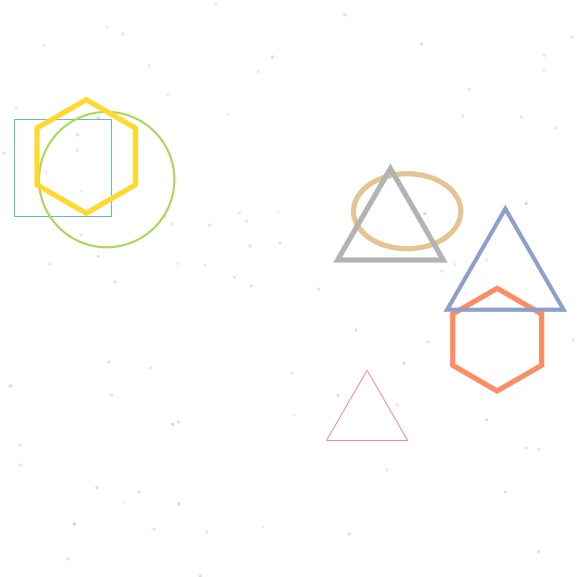[{"shape": "square", "thickness": 0.5, "radius": 0.42, "center": [0.109, 0.709]}, {"shape": "hexagon", "thickness": 2.5, "radius": 0.44, "center": [0.861, 0.411]}, {"shape": "triangle", "thickness": 2, "radius": 0.58, "center": [0.875, 0.521]}, {"shape": "triangle", "thickness": 0.5, "radius": 0.41, "center": [0.636, 0.277]}, {"shape": "circle", "thickness": 1, "radius": 0.59, "center": [0.185, 0.688]}, {"shape": "hexagon", "thickness": 2.5, "radius": 0.49, "center": [0.149, 0.728]}, {"shape": "oval", "thickness": 2.5, "radius": 0.46, "center": [0.705, 0.633]}, {"shape": "triangle", "thickness": 2.5, "radius": 0.53, "center": [0.676, 0.602]}]